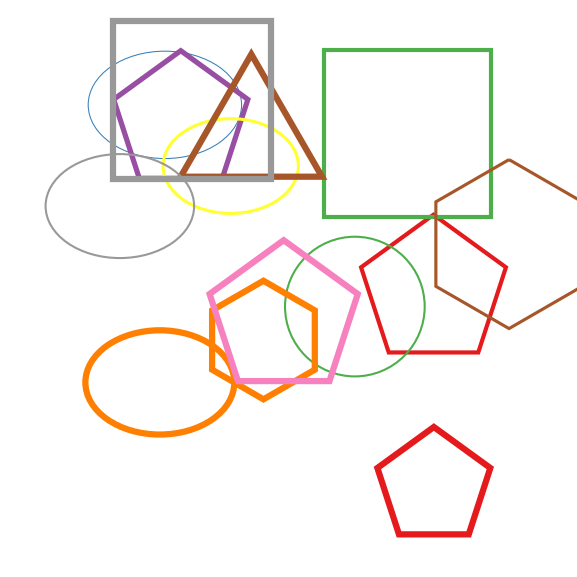[{"shape": "pentagon", "thickness": 2, "radius": 0.66, "center": [0.751, 0.496]}, {"shape": "pentagon", "thickness": 3, "radius": 0.51, "center": [0.751, 0.157]}, {"shape": "oval", "thickness": 0.5, "radius": 0.66, "center": [0.286, 0.818]}, {"shape": "square", "thickness": 2, "radius": 0.72, "center": [0.705, 0.768]}, {"shape": "circle", "thickness": 1, "radius": 0.6, "center": [0.614, 0.468]}, {"shape": "pentagon", "thickness": 2.5, "radius": 0.61, "center": [0.313, 0.789]}, {"shape": "oval", "thickness": 3, "radius": 0.64, "center": [0.277, 0.337]}, {"shape": "hexagon", "thickness": 3, "radius": 0.51, "center": [0.456, 0.41]}, {"shape": "oval", "thickness": 1.5, "radius": 0.59, "center": [0.4, 0.712]}, {"shape": "hexagon", "thickness": 1.5, "radius": 0.73, "center": [0.881, 0.576]}, {"shape": "triangle", "thickness": 3, "radius": 0.71, "center": [0.435, 0.764]}, {"shape": "pentagon", "thickness": 3, "radius": 0.67, "center": [0.491, 0.448]}, {"shape": "oval", "thickness": 1, "radius": 0.64, "center": [0.208, 0.642]}, {"shape": "square", "thickness": 3, "radius": 0.68, "center": [0.333, 0.826]}]